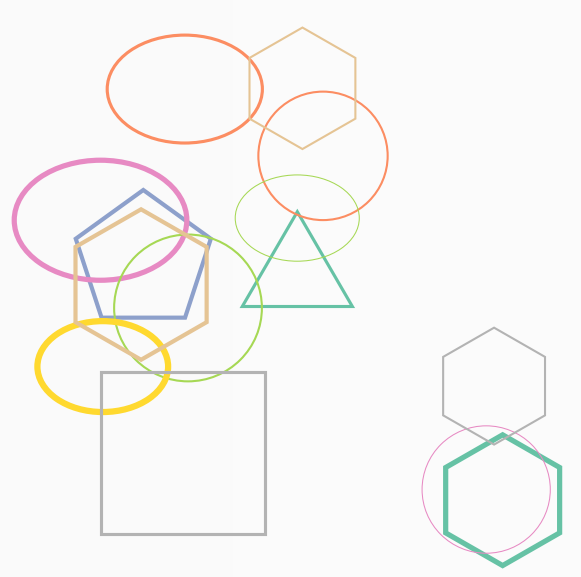[{"shape": "hexagon", "thickness": 2.5, "radius": 0.57, "center": [0.865, 0.133]}, {"shape": "triangle", "thickness": 1.5, "radius": 0.55, "center": [0.512, 0.523]}, {"shape": "oval", "thickness": 1.5, "radius": 0.67, "center": [0.318, 0.845]}, {"shape": "circle", "thickness": 1, "radius": 0.56, "center": [0.556, 0.729]}, {"shape": "pentagon", "thickness": 2, "radius": 0.61, "center": [0.247, 0.548]}, {"shape": "circle", "thickness": 0.5, "radius": 0.55, "center": [0.836, 0.151]}, {"shape": "oval", "thickness": 2.5, "radius": 0.74, "center": [0.173, 0.618]}, {"shape": "oval", "thickness": 0.5, "radius": 0.53, "center": [0.511, 0.622]}, {"shape": "circle", "thickness": 1, "radius": 0.64, "center": [0.323, 0.466]}, {"shape": "oval", "thickness": 3, "radius": 0.56, "center": [0.177, 0.364]}, {"shape": "hexagon", "thickness": 2, "radius": 0.65, "center": [0.243, 0.506]}, {"shape": "hexagon", "thickness": 1, "radius": 0.53, "center": [0.52, 0.846]}, {"shape": "square", "thickness": 1.5, "radius": 0.7, "center": [0.315, 0.215]}, {"shape": "hexagon", "thickness": 1, "radius": 0.51, "center": [0.85, 0.331]}]